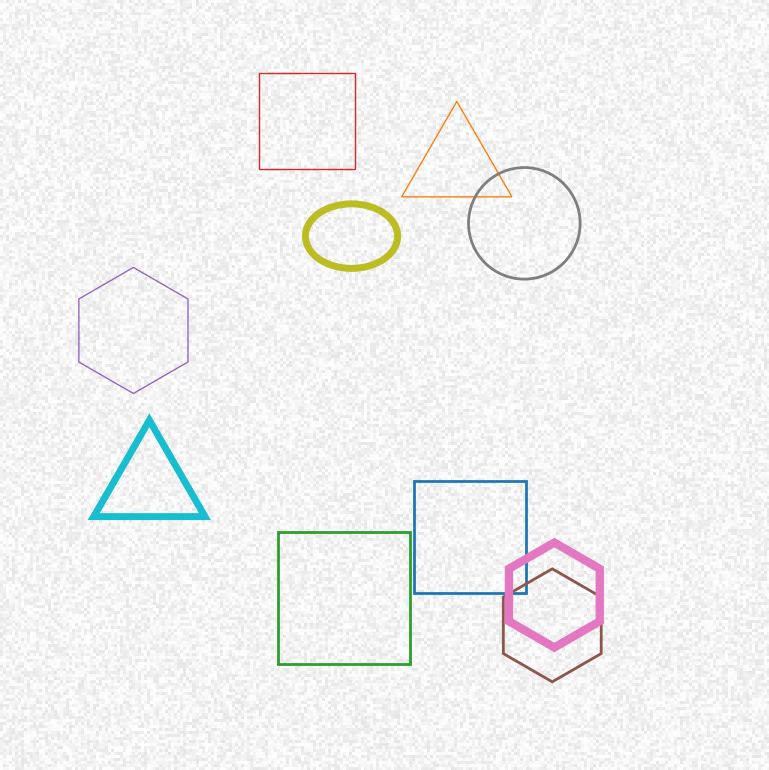[{"shape": "square", "thickness": 1, "radius": 0.36, "center": [0.611, 0.303]}, {"shape": "triangle", "thickness": 0.5, "radius": 0.41, "center": [0.593, 0.786]}, {"shape": "square", "thickness": 1, "radius": 0.43, "center": [0.446, 0.224]}, {"shape": "square", "thickness": 0.5, "radius": 0.31, "center": [0.399, 0.843]}, {"shape": "hexagon", "thickness": 0.5, "radius": 0.41, "center": [0.173, 0.571]}, {"shape": "hexagon", "thickness": 1, "radius": 0.37, "center": [0.717, 0.188]}, {"shape": "hexagon", "thickness": 3, "radius": 0.34, "center": [0.72, 0.227]}, {"shape": "circle", "thickness": 1, "radius": 0.36, "center": [0.681, 0.71]}, {"shape": "oval", "thickness": 2.5, "radius": 0.3, "center": [0.457, 0.693]}, {"shape": "triangle", "thickness": 2.5, "radius": 0.42, "center": [0.194, 0.371]}]